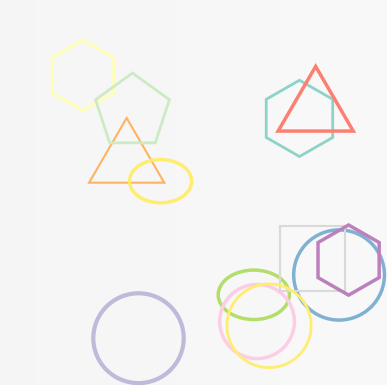[{"shape": "hexagon", "thickness": 2, "radius": 0.5, "center": [0.773, 0.692]}, {"shape": "hexagon", "thickness": 2, "radius": 0.46, "center": [0.214, 0.804]}, {"shape": "circle", "thickness": 3, "radius": 0.58, "center": [0.357, 0.122]}, {"shape": "triangle", "thickness": 2.5, "radius": 0.56, "center": [0.815, 0.716]}, {"shape": "circle", "thickness": 2.5, "radius": 0.59, "center": [0.875, 0.286]}, {"shape": "triangle", "thickness": 1.5, "radius": 0.56, "center": [0.327, 0.582]}, {"shape": "oval", "thickness": 2.5, "radius": 0.46, "center": [0.655, 0.234]}, {"shape": "circle", "thickness": 2.5, "radius": 0.48, "center": [0.663, 0.165]}, {"shape": "square", "thickness": 1.5, "radius": 0.42, "center": [0.806, 0.329]}, {"shape": "hexagon", "thickness": 2.5, "radius": 0.46, "center": [0.9, 0.325]}, {"shape": "pentagon", "thickness": 2, "radius": 0.5, "center": [0.342, 0.71]}, {"shape": "oval", "thickness": 2.5, "radius": 0.4, "center": [0.414, 0.529]}, {"shape": "circle", "thickness": 2, "radius": 0.54, "center": [0.694, 0.154]}]